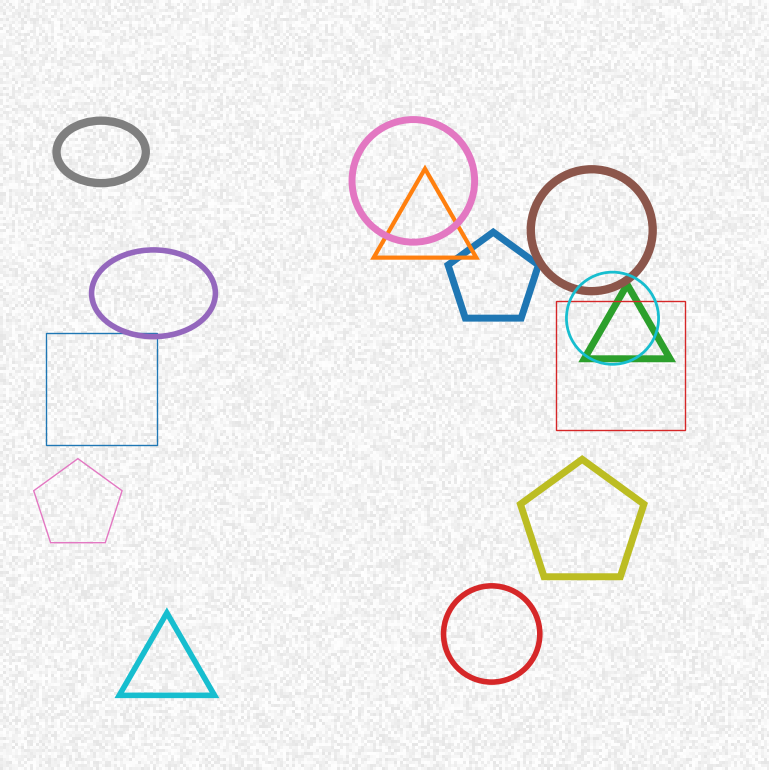[{"shape": "pentagon", "thickness": 2.5, "radius": 0.31, "center": [0.641, 0.637]}, {"shape": "square", "thickness": 0.5, "radius": 0.36, "center": [0.132, 0.495]}, {"shape": "triangle", "thickness": 1.5, "radius": 0.38, "center": [0.552, 0.704]}, {"shape": "triangle", "thickness": 2.5, "radius": 0.32, "center": [0.815, 0.566]}, {"shape": "circle", "thickness": 2, "radius": 0.31, "center": [0.639, 0.177]}, {"shape": "square", "thickness": 0.5, "radius": 0.42, "center": [0.806, 0.526]}, {"shape": "oval", "thickness": 2, "radius": 0.4, "center": [0.199, 0.619]}, {"shape": "circle", "thickness": 3, "radius": 0.4, "center": [0.768, 0.701]}, {"shape": "pentagon", "thickness": 0.5, "radius": 0.3, "center": [0.101, 0.344]}, {"shape": "circle", "thickness": 2.5, "radius": 0.4, "center": [0.537, 0.765]}, {"shape": "oval", "thickness": 3, "radius": 0.29, "center": [0.131, 0.803]}, {"shape": "pentagon", "thickness": 2.5, "radius": 0.42, "center": [0.756, 0.319]}, {"shape": "triangle", "thickness": 2, "radius": 0.36, "center": [0.217, 0.133]}, {"shape": "circle", "thickness": 1, "radius": 0.3, "center": [0.795, 0.587]}]